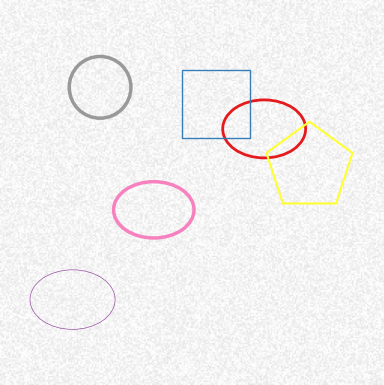[{"shape": "oval", "thickness": 2, "radius": 0.54, "center": [0.686, 0.665]}, {"shape": "square", "thickness": 1, "radius": 0.44, "center": [0.562, 0.731]}, {"shape": "oval", "thickness": 0.5, "radius": 0.55, "center": [0.188, 0.222]}, {"shape": "pentagon", "thickness": 1.5, "radius": 0.59, "center": [0.804, 0.566]}, {"shape": "oval", "thickness": 2.5, "radius": 0.52, "center": [0.399, 0.455]}, {"shape": "circle", "thickness": 2.5, "radius": 0.4, "center": [0.26, 0.773]}]